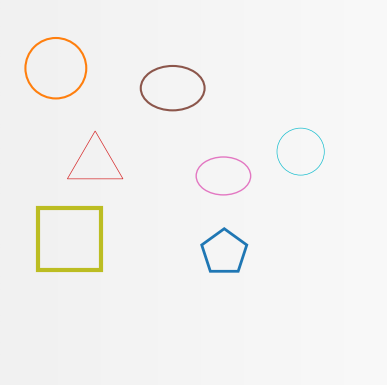[{"shape": "pentagon", "thickness": 2, "radius": 0.31, "center": [0.579, 0.345]}, {"shape": "circle", "thickness": 1.5, "radius": 0.39, "center": [0.144, 0.823]}, {"shape": "triangle", "thickness": 0.5, "radius": 0.41, "center": [0.246, 0.577]}, {"shape": "oval", "thickness": 1.5, "radius": 0.41, "center": [0.446, 0.771]}, {"shape": "oval", "thickness": 1, "radius": 0.35, "center": [0.577, 0.543]}, {"shape": "square", "thickness": 3, "radius": 0.41, "center": [0.181, 0.379]}, {"shape": "circle", "thickness": 0.5, "radius": 0.31, "center": [0.776, 0.606]}]